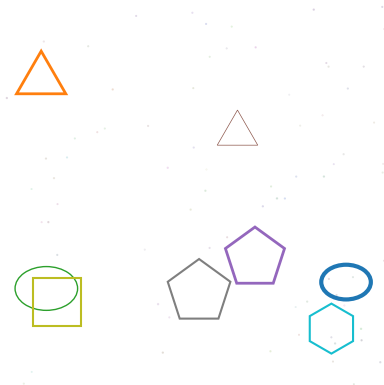[{"shape": "oval", "thickness": 3, "radius": 0.32, "center": [0.899, 0.267]}, {"shape": "triangle", "thickness": 2, "radius": 0.37, "center": [0.107, 0.793]}, {"shape": "oval", "thickness": 1, "radius": 0.41, "center": [0.12, 0.251]}, {"shape": "pentagon", "thickness": 2, "radius": 0.4, "center": [0.662, 0.33]}, {"shape": "triangle", "thickness": 0.5, "radius": 0.3, "center": [0.617, 0.653]}, {"shape": "pentagon", "thickness": 1.5, "radius": 0.43, "center": [0.517, 0.242]}, {"shape": "square", "thickness": 1.5, "radius": 0.31, "center": [0.147, 0.217]}, {"shape": "hexagon", "thickness": 1.5, "radius": 0.32, "center": [0.861, 0.146]}]